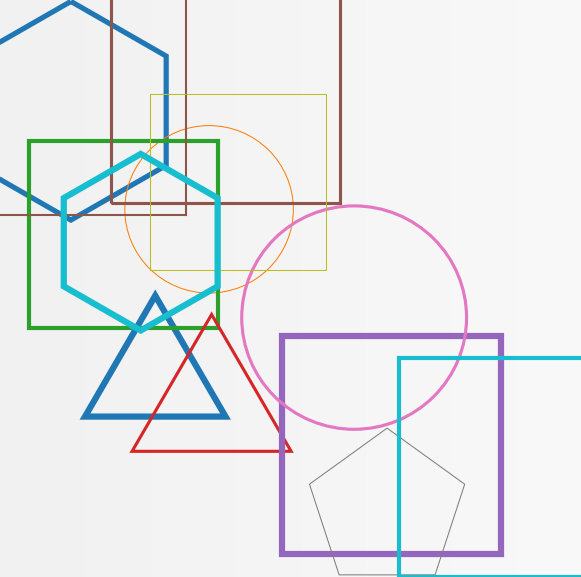[{"shape": "triangle", "thickness": 3, "radius": 0.7, "center": [0.267, 0.348]}, {"shape": "hexagon", "thickness": 2.5, "radius": 0.95, "center": [0.122, 0.807]}, {"shape": "circle", "thickness": 0.5, "radius": 0.72, "center": [0.36, 0.637]}, {"shape": "square", "thickness": 2, "radius": 0.81, "center": [0.213, 0.593]}, {"shape": "triangle", "thickness": 1.5, "radius": 0.79, "center": [0.364, 0.297]}, {"shape": "square", "thickness": 3, "radius": 0.94, "center": [0.674, 0.229]}, {"shape": "square", "thickness": 1, "radius": 0.99, "center": [0.121, 0.825]}, {"shape": "square", "thickness": 1.5, "radius": 0.98, "center": [0.387, 0.844]}, {"shape": "circle", "thickness": 1.5, "radius": 0.97, "center": [0.609, 0.449]}, {"shape": "pentagon", "thickness": 0.5, "radius": 0.7, "center": [0.666, 0.117]}, {"shape": "square", "thickness": 0.5, "radius": 0.76, "center": [0.41, 0.684]}, {"shape": "hexagon", "thickness": 3, "radius": 0.76, "center": [0.242, 0.58]}, {"shape": "square", "thickness": 2, "radius": 0.95, "center": [0.876, 0.189]}]